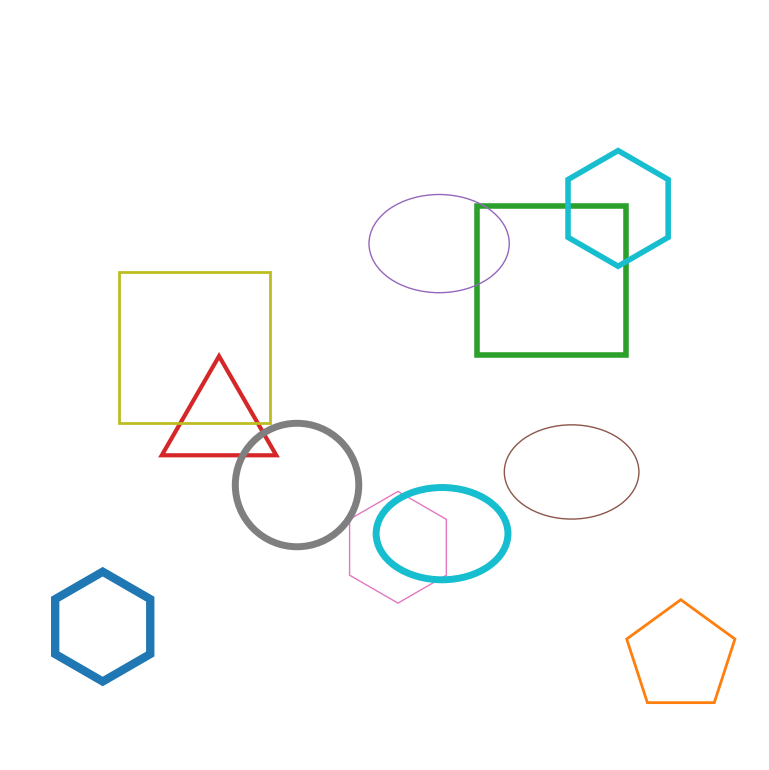[{"shape": "hexagon", "thickness": 3, "radius": 0.36, "center": [0.133, 0.186]}, {"shape": "pentagon", "thickness": 1, "radius": 0.37, "center": [0.884, 0.147]}, {"shape": "square", "thickness": 2, "radius": 0.49, "center": [0.716, 0.635]}, {"shape": "triangle", "thickness": 1.5, "radius": 0.43, "center": [0.284, 0.452]}, {"shape": "oval", "thickness": 0.5, "radius": 0.46, "center": [0.57, 0.684]}, {"shape": "oval", "thickness": 0.5, "radius": 0.44, "center": [0.742, 0.387]}, {"shape": "hexagon", "thickness": 0.5, "radius": 0.36, "center": [0.517, 0.289]}, {"shape": "circle", "thickness": 2.5, "radius": 0.4, "center": [0.386, 0.37]}, {"shape": "square", "thickness": 1, "radius": 0.49, "center": [0.253, 0.548]}, {"shape": "hexagon", "thickness": 2, "radius": 0.38, "center": [0.803, 0.729]}, {"shape": "oval", "thickness": 2.5, "radius": 0.43, "center": [0.574, 0.307]}]